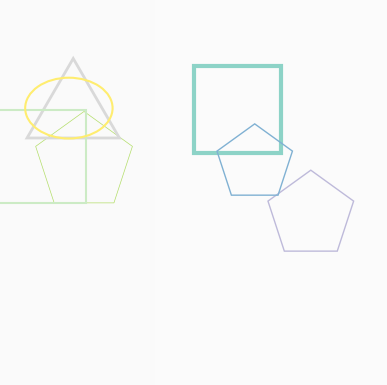[{"shape": "square", "thickness": 3, "radius": 0.56, "center": [0.614, 0.716]}, {"shape": "pentagon", "thickness": 1, "radius": 0.58, "center": [0.802, 0.442]}, {"shape": "pentagon", "thickness": 1, "radius": 0.51, "center": [0.657, 0.576]}, {"shape": "pentagon", "thickness": 0.5, "radius": 0.66, "center": [0.217, 0.579]}, {"shape": "triangle", "thickness": 2, "radius": 0.69, "center": [0.189, 0.71]}, {"shape": "square", "thickness": 1.5, "radius": 0.6, "center": [0.103, 0.594]}, {"shape": "oval", "thickness": 1.5, "radius": 0.56, "center": [0.178, 0.719]}]